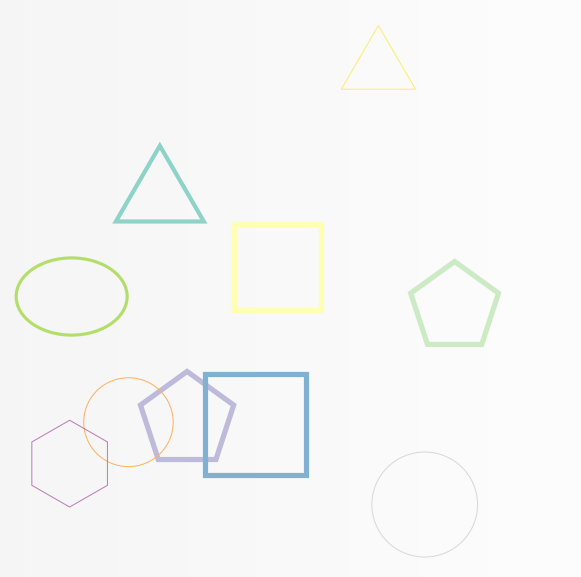[{"shape": "triangle", "thickness": 2, "radius": 0.44, "center": [0.275, 0.659]}, {"shape": "square", "thickness": 2.5, "radius": 0.37, "center": [0.477, 0.537]}, {"shape": "pentagon", "thickness": 2.5, "radius": 0.42, "center": [0.322, 0.272]}, {"shape": "square", "thickness": 2.5, "radius": 0.43, "center": [0.439, 0.264]}, {"shape": "circle", "thickness": 0.5, "radius": 0.38, "center": [0.221, 0.268]}, {"shape": "oval", "thickness": 1.5, "radius": 0.48, "center": [0.123, 0.486]}, {"shape": "circle", "thickness": 0.5, "radius": 0.45, "center": [0.731, 0.125]}, {"shape": "hexagon", "thickness": 0.5, "radius": 0.38, "center": [0.12, 0.196]}, {"shape": "pentagon", "thickness": 2.5, "radius": 0.4, "center": [0.782, 0.467]}, {"shape": "triangle", "thickness": 0.5, "radius": 0.37, "center": [0.651, 0.881]}]